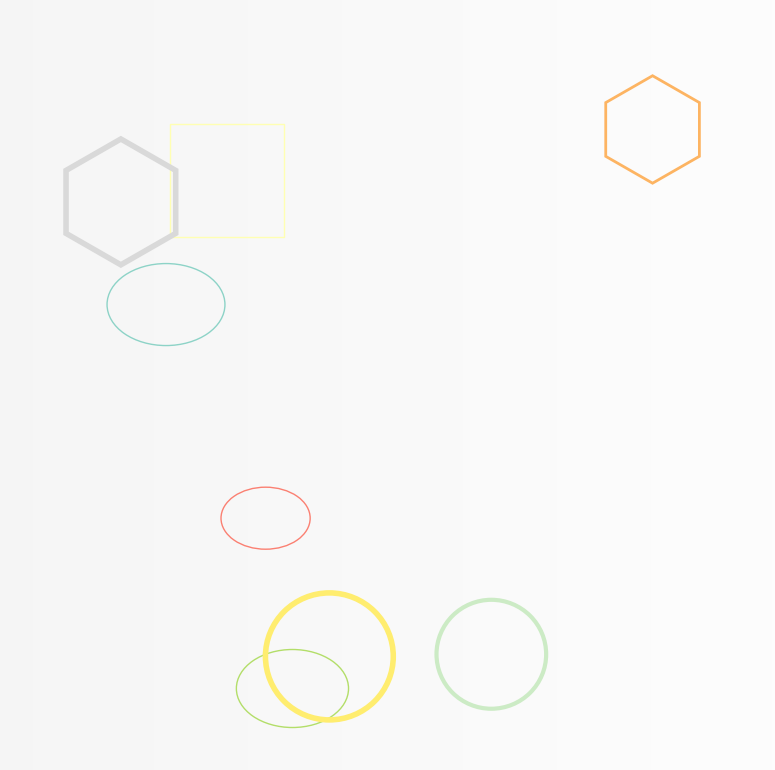[{"shape": "oval", "thickness": 0.5, "radius": 0.38, "center": [0.214, 0.604]}, {"shape": "square", "thickness": 0.5, "radius": 0.37, "center": [0.293, 0.765]}, {"shape": "oval", "thickness": 0.5, "radius": 0.29, "center": [0.343, 0.327]}, {"shape": "hexagon", "thickness": 1, "radius": 0.35, "center": [0.842, 0.832]}, {"shape": "oval", "thickness": 0.5, "radius": 0.36, "center": [0.377, 0.106]}, {"shape": "hexagon", "thickness": 2, "radius": 0.41, "center": [0.156, 0.738]}, {"shape": "circle", "thickness": 1.5, "radius": 0.35, "center": [0.634, 0.15]}, {"shape": "circle", "thickness": 2, "radius": 0.41, "center": [0.425, 0.148]}]